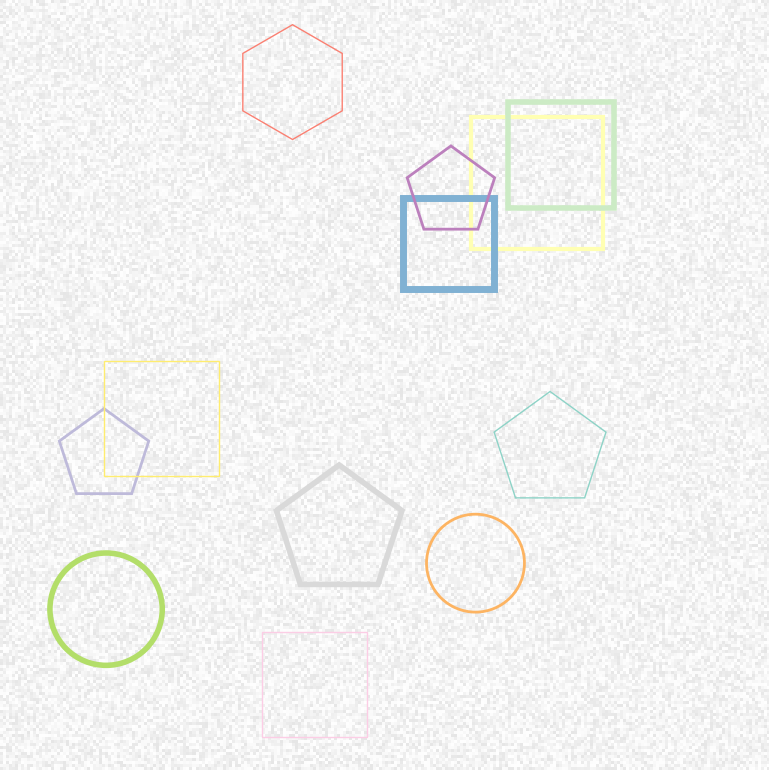[{"shape": "pentagon", "thickness": 0.5, "radius": 0.38, "center": [0.714, 0.415]}, {"shape": "square", "thickness": 1.5, "radius": 0.43, "center": [0.697, 0.763]}, {"shape": "pentagon", "thickness": 1, "radius": 0.31, "center": [0.135, 0.408]}, {"shape": "hexagon", "thickness": 0.5, "radius": 0.37, "center": [0.38, 0.893]}, {"shape": "square", "thickness": 2.5, "radius": 0.29, "center": [0.583, 0.684]}, {"shape": "circle", "thickness": 1, "radius": 0.32, "center": [0.618, 0.269]}, {"shape": "circle", "thickness": 2, "radius": 0.36, "center": [0.138, 0.209]}, {"shape": "square", "thickness": 0.5, "radius": 0.34, "center": [0.408, 0.111]}, {"shape": "pentagon", "thickness": 2, "radius": 0.43, "center": [0.44, 0.31]}, {"shape": "pentagon", "thickness": 1, "radius": 0.3, "center": [0.586, 0.751]}, {"shape": "square", "thickness": 2, "radius": 0.34, "center": [0.728, 0.799]}, {"shape": "square", "thickness": 0.5, "radius": 0.37, "center": [0.21, 0.457]}]